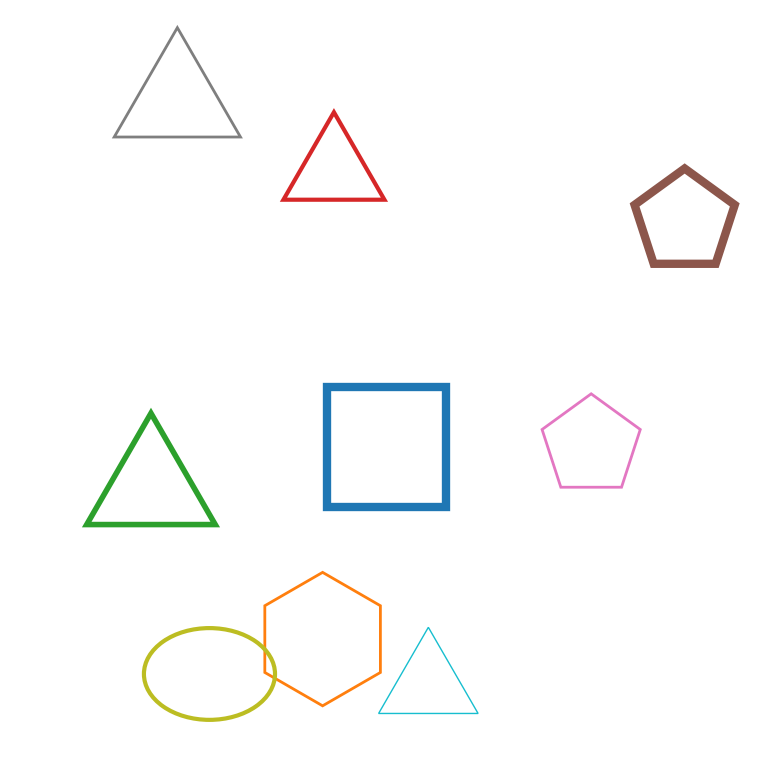[{"shape": "square", "thickness": 3, "radius": 0.39, "center": [0.502, 0.42]}, {"shape": "hexagon", "thickness": 1, "radius": 0.43, "center": [0.419, 0.17]}, {"shape": "triangle", "thickness": 2, "radius": 0.48, "center": [0.196, 0.367]}, {"shape": "triangle", "thickness": 1.5, "radius": 0.38, "center": [0.434, 0.778]}, {"shape": "pentagon", "thickness": 3, "radius": 0.34, "center": [0.889, 0.713]}, {"shape": "pentagon", "thickness": 1, "radius": 0.34, "center": [0.768, 0.421]}, {"shape": "triangle", "thickness": 1, "radius": 0.47, "center": [0.23, 0.869]}, {"shape": "oval", "thickness": 1.5, "radius": 0.43, "center": [0.272, 0.125]}, {"shape": "triangle", "thickness": 0.5, "radius": 0.37, "center": [0.556, 0.111]}]